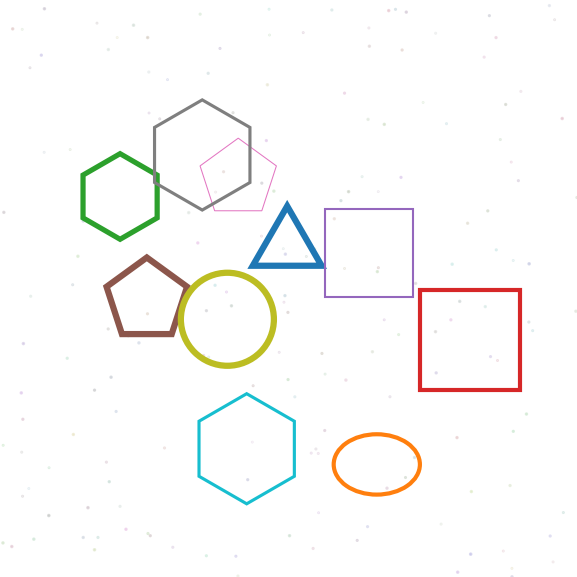[{"shape": "triangle", "thickness": 3, "radius": 0.34, "center": [0.497, 0.573]}, {"shape": "oval", "thickness": 2, "radius": 0.37, "center": [0.652, 0.195]}, {"shape": "hexagon", "thickness": 2.5, "radius": 0.37, "center": [0.208, 0.659]}, {"shape": "square", "thickness": 2, "radius": 0.43, "center": [0.813, 0.41]}, {"shape": "square", "thickness": 1, "radius": 0.38, "center": [0.639, 0.561]}, {"shape": "pentagon", "thickness": 3, "radius": 0.37, "center": [0.254, 0.48]}, {"shape": "pentagon", "thickness": 0.5, "radius": 0.35, "center": [0.413, 0.69]}, {"shape": "hexagon", "thickness": 1.5, "radius": 0.48, "center": [0.35, 0.731]}, {"shape": "circle", "thickness": 3, "radius": 0.4, "center": [0.394, 0.446]}, {"shape": "hexagon", "thickness": 1.5, "radius": 0.48, "center": [0.427, 0.222]}]